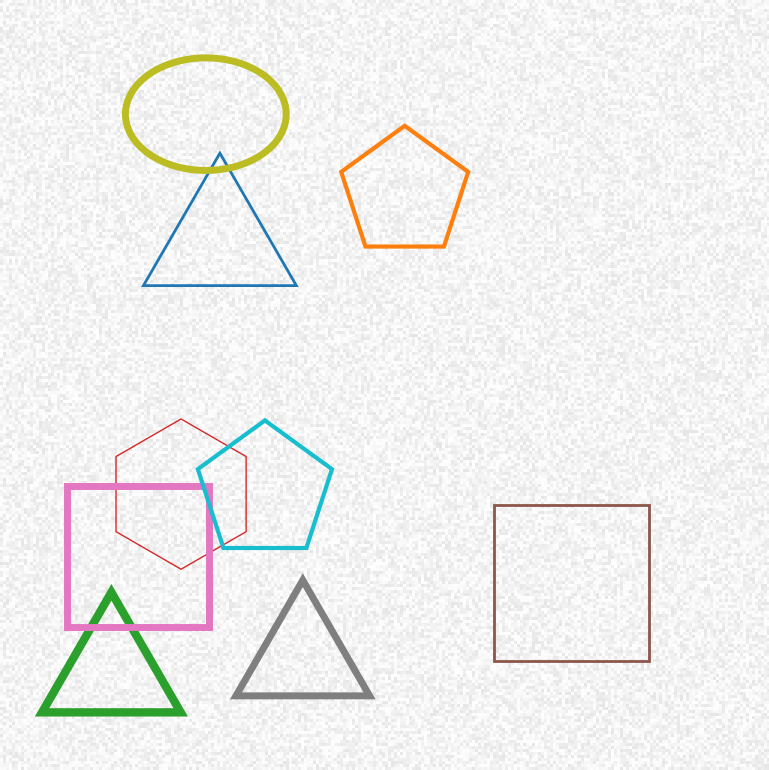[{"shape": "triangle", "thickness": 1, "radius": 0.57, "center": [0.286, 0.686]}, {"shape": "pentagon", "thickness": 1.5, "radius": 0.43, "center": [0.526, 0.75]}, {"shape": "triangle", "thickness": 3, "radius": 0.52, "center": [0.145, 0.127]}, {"shape": "hexagon", "thickness": 0.5, "radius": 0.49, "center": [0.235, 0.358]}, {"shape": "square", "thickness": 1, "radius": 0.5, "center": [0.742, 0.243]}, {"shape": "square", "thickness": 2.5, "radius": 0.46, "center": [0.179, 0.277]}, {"shape": "triangle", "thickness": 2.5, "radius": 0.5, "center": [0.393, 0.146]}, {"shape": "oval", "thickness": 2.5, "radius": 0.52, "center": [0.267, 0.852]}, {"shape": "pentagon", "thickness": 1.5, "radius": 0.46, "center": [0.344, 0.362]}]